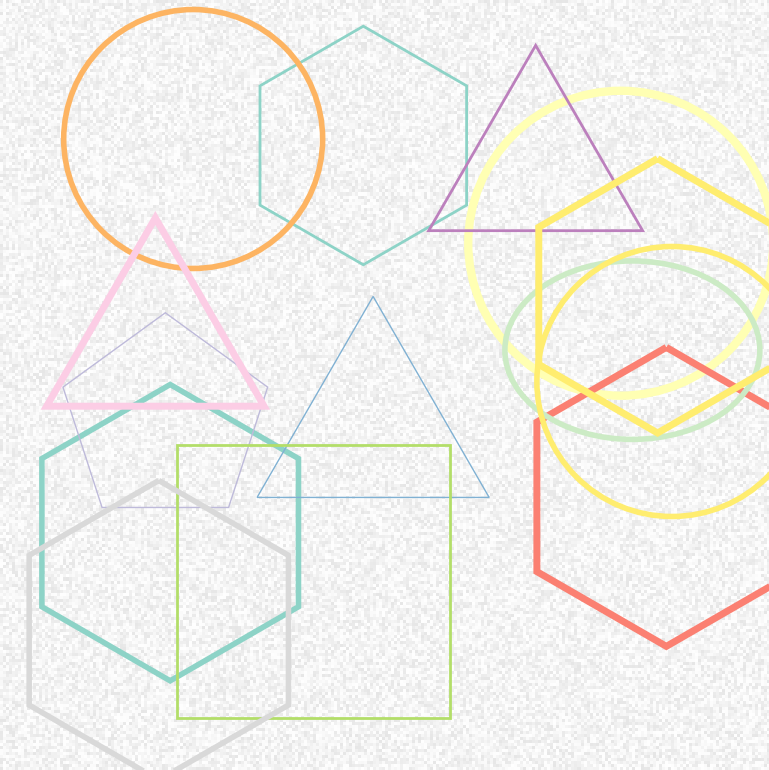[{"shape": "hexagon", "thickness": 1, "radius": 0.77, "center": [0.472, 0.811]}, {"shape": "hexagon", "thickness": 2, "radius": 0.96, "center": [0.221, 0.308]}, {"shape": "circle", "thickness": 3, "radius": 0.99, "center": [0.806, 0.684]}, {"shape": "pentagon", "thickness": 0.5, "radius": 0.7, "center": [0.215, 0.454]}, {"shape": "hexagon", "thickness": 2.5, "radius": 0.97, "center": [0.865, 0.355]}, {"shape": "triangle", "thickness": 0.5, "radius": 0.87, "center": [0.485, 0.441]}, {"shape": "circle", "thickness": 2, "radius": 0.84, "center": [0.251, 0.819]}, {"shape": "square", "thickness": 1, "radius": 0.89, "center": [0.407, 0.245]}, {"shape": "triangle", "thickness": 2.5, "radius": 0.82, "center": [0.202, 0.554]}, {"shape": "hexagon", "thickness": 2, "radius": 0.97, "center": [0.206, 0.182]}, {"shape": "triangle", "thickness": 1, "radius": 0.8, "center": [0.696, 0.781]}, {"shape": "oval", "thickness": 2, "radius": 0.83, "center": [0.821, 0.545]}, {"shape": "circle", "thickness": 2, "radius": 0.88, "center": [0.873, 0.505]}, {"shape": "hexagon", "thickness": 2.5, "radius": 0.89, "center": [0.854, 0.616]}]